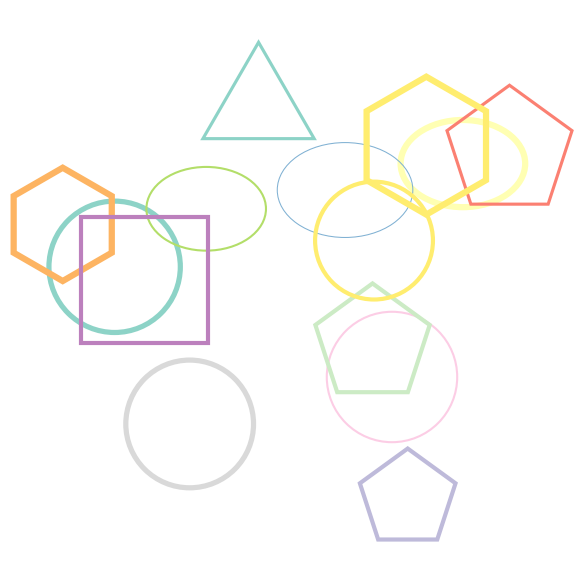[{"shape": "triangle", "thickness": 1.5, "radius": 0.56, "center": [0.448, 0.815]}, {"shape": "circle", "thickness": 2.5, "radius": 0.57, "center": [0.198, 0.537]}, {"shape": "oval", "thickness": 3, "radius": 0.54, "center": [0.802, 0.716]}, {"shape": "pentagon", "thickness": 2, "radius": 0.44, "center": [0.706, 0.135]}, {"shape": "pentagon", "thickness": 1.5, "radius": 0.57, "center": [0.882, 0.738]}, {"shape": "oval", "thickness": 0.5, "radius": 0.59, "center": [0.597, 0.67]}, {"shape": "hexagon", "thickness": 3, "radius": 0.49, "center": [0.109, 0.611]}, {"shape": "oval", "thickness": 1, "radius": 0.52, "center": [0.357, 0.638]}, {"shape": "circle", "thickness": 1, "radius": 0.56, "center": [0.679, 0.346]}, {"shape": "circle", "thickness": 2.5, "radius": 0.55, "center": [0.328, 0.265]}, {"shape": "square", "thickness": 2, "radius": 0.55, "center": [0.25, 0.514]}, {"shape": "pentagon", "thickness": 2, "radius": 0.52, "center": [0.645, 0.404]}, {"shape": "circle", "thickness": 2, "radius": 0.51, "center": [0.648, 0.583]}, {"shape": "hexagon", "thickness": 3, "radius": 0.6, "center": [0.738, 0.747]}]